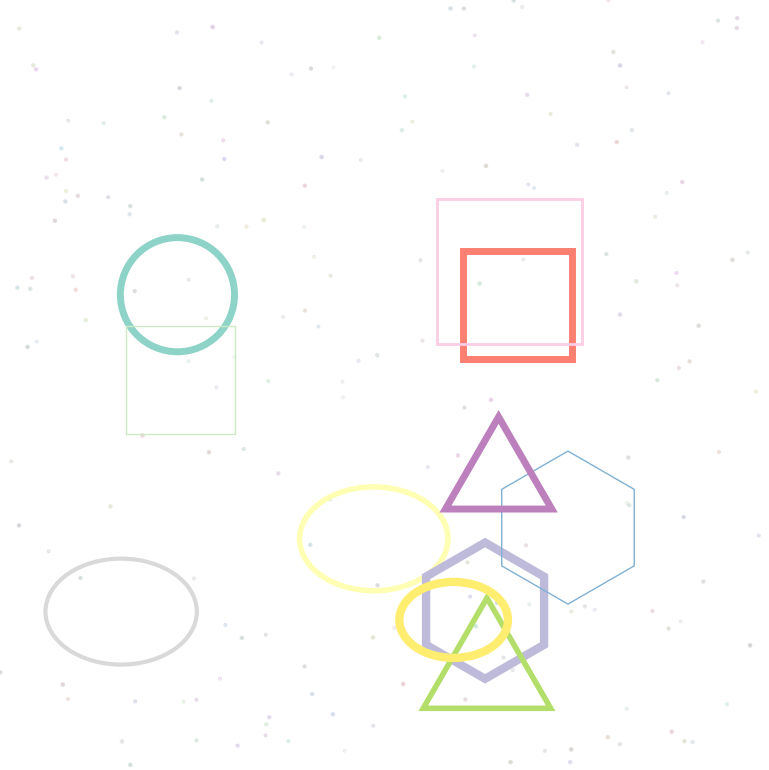[{"shape": "circle", "thickness": 2.5, "radius": 0.37, "center": [0.23, 0.617]}, {"shape": "oval", "thickness": 2, "radius": 0.48, "center": [0.485, 0.3]}, {"shape": "hexagon", "thickness": 3, "radius": 0.44, "center": [0.63, 0.207]}, {"shape": "square", "thickness": 2.5, "radius": 0.35, "center": [0.672, 0.604]}, {"shape": "hexagon", "thickness": 0.5, "radius": 0.5, "center": [0.738, 0.315]}, {"shape": "triangle", "thickness": 2, "radius": 0.48, "center": [0.632, 0.128]}, {"shape": "square", "thickness": 1, "radius": 0.47, "center": [0.662, 0.647]}, {"shape": "oval", "thickness": 1.5, "radius": 0.49, "center": [0.157, 0.206]}, {"shape": "triangle", "thickness": 2.5, "radius": 0.4, "center": [0.648, 0.379]}, {"shape": "square", "thickness": 0.5, "radius": 0.35, "center": [0.235, 0.506]}, {"shape": "oval", "thickness": 3, "radius": 0.35, "center": [0.589, 0.195]}]